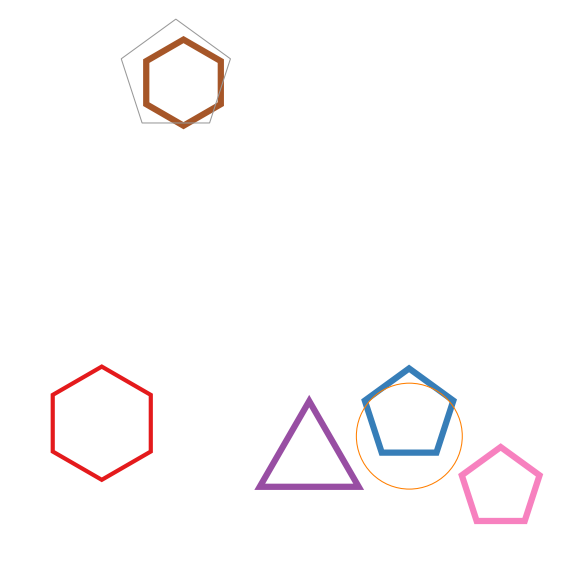[{"shape": "hexagon", "thickness": 2, "radius": 0.49, "center": [0.176, 0.266]}, {"shape": "pentagon", "thickness": 3, "radius": 0.4, "center": [0.708, 0.281]}, {"shape": "triangle", "thickness": 3, "radius": 0.49, "center": [0.535, 0.206]}, {"shape": "circle", "thickness": 0.5, "radius": 0.46, "center": [0.709, 0.244]}, {"shape": "hexagon", "thickness": 3, "radius": 0.37, "center": [0.318, 0.856]}, {"shape": "pentagon", "thickness": 3, "radius": 0.35, "center": [0.867, 0.154]}, {"shape": "pentagon", "thickness": 0.5, "radius": 0.5, "center": [0.304, 0.867]}]